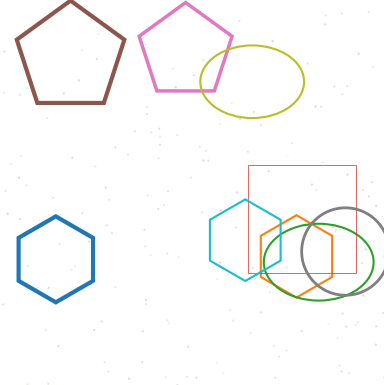[{"shape": "hexagon", "thickness": 3, "radius": 0.56, "center": [0.145, 0.326]}, {"shape": "hexagon", "thickness": 1.5, "radius": 0.53, "center": [0.77, 0.334]}, {"shape": "oval", "thickness": 1.5, "radius": 0.71, "center": [0.828, 0.319]}, {"shape": "square", "thickness": 0.5, "radius": 0.7, "center": [0.785, 0.432]}, {"shape": "pentagon", "thickness": 3, "radius": 0.73, "center": [0.183, 0.851]}, {"shape": "pentagon", "thickness": 2.5, "radius": 0.63, "center": [0.482, 0.867]}, {"shape": "circle", "thickness": 2, "radius": 0.57, "center": [0.897, 0.347]}, {"shape": "oval", "thickness": 1.5, "radius": 0.67, "center": [0.655, 0.788]}, {"shape": "hexagon", "thickness": 1.5, "radius": 0.53, "center": [0.637, 0.376]}]